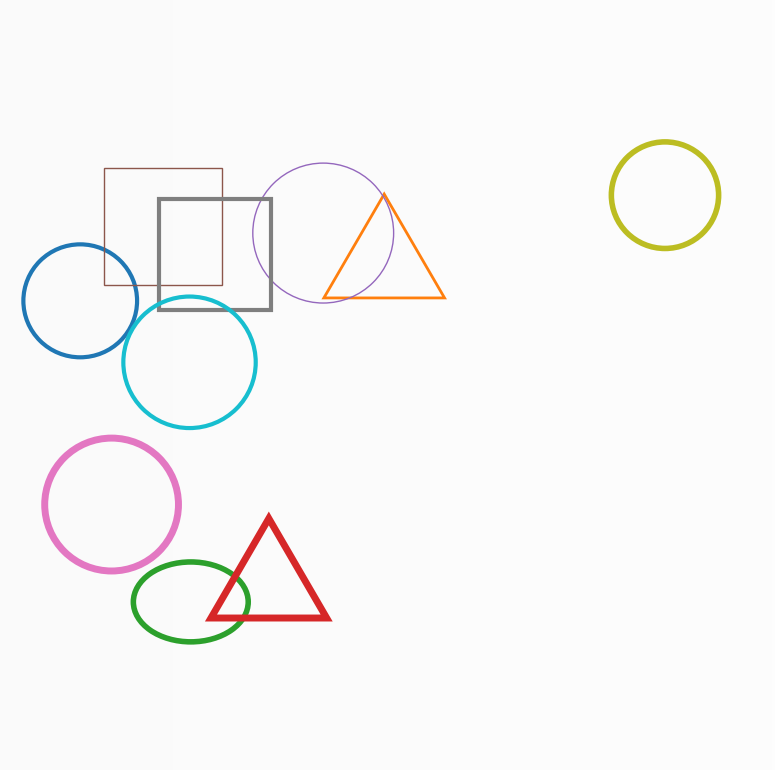[{"shape": "circle", "thickness": 1.5, "radius": 0.37, "center": [0.104, 0.609]}, {"shape": "triangle", "thickness": 1, "radius": 0.45, "center": [0.496, 0.658]}, {"shape": "oval", "thickness": 2, "radius": 0.37, "center": [0.246, 0.218]}, {"shape": "triangle", "thickness": 2.5, "radius": 0.43, "center": [0.347, 0.24]}, {"shape": "circle", "thickness": 0.5, "radius": 0.45, "center": [0.417, 0.697]}, {"shape": "square", "thickness": 0.5, "radius": 0.38, "center": [0.21, 0.705]}, {"shape": "circle", "thickness": 2.5, "radius": 0.43, "center": [0.144, 0.345]}, {"shape": "square", "thickness": 1.5, "radius": 0.36, "center": [0.277, 0.67]}, {"shape": "circle", "thickness": 2, "radius": 0.35, "center": [0.858, 0.747]}, {"shape": "circle", "thickness": 1.5, "radius": 0.43, "center": [0.245, 0.529]}]